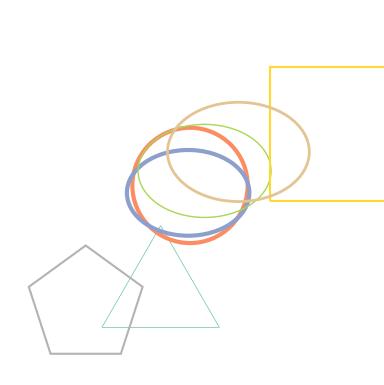[{"shape": "triangle", "thickness": 0.5, "radius": 0.88, "center": [0.417, 0.238]}, {"shape": "circle", "thickness": 3, "radius": 0.75, "center": [0.494, 0.518]}, {"shape": "oval", "thickness": 3, "radius": 0.8, "center": [0.489, 0.499]}, {"shape": "oval", "thickness": 1, "radius": 0.86, "center": [0.531, 0.556]}, {"shape": "square", "thickness": 1.5, "radius": 0.87, "center": [0.876, 0.651]}, {"shape": "oval", "thickness": 2, "radius": 0.92, "center": [0.619, 0.605]}, {"shape": "pentagon", "thickness": 1.5, "radius": 0.78, "center": [0.223, 0.207]}]